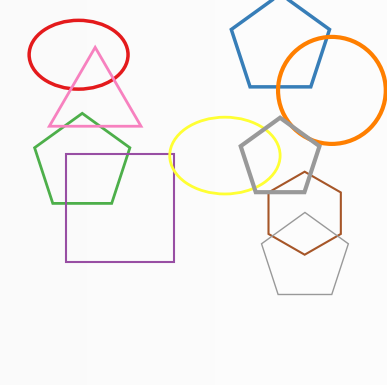[{"shape": "oval", "thickness": 2.5, "radius": 0.64, "center": [0.203, 0.858]}, {"shape": "pentagon", "thickness": 2.5, "radius": 0.67, "center": [0.724, 0.882]}, {"shape": "pentagon", "thickness": 2, "radius": 0.65, "center": [0.212, 0.576]}, {"shape": "square", "thickness": 1.5, "radius": 0.7, "center": [0.31, 0.461]}, {"shape": "circle", "thickness": 3, "radius": 0.69, "center": [0.857, 0.765]}, {"shape": "oval", "thickness": 2, "radius": 0.71, "center": [0.58, 0.596]}, {"shape": "hexagon", "thickness": 1.5, "radius": 0.54, "center": [0.786, 0.446]}, {"shape": "triangle", "thickness": 2, "radius": 0.68, "center": [0.246, 0.74]}, {"shape": "pentagon", "thickness": 1, "radius": 0.59, "center": [0.787, 0.33]}, {"shape": "pentagon", "thickness": 3, "radius": 0.53, "center": [0.723, 0.587]}]